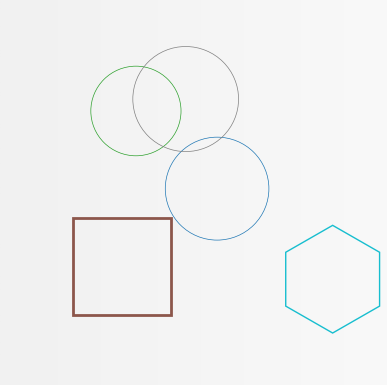[{"shape": "circle", "thickness": 0.5, "radius": 0.67, "center": [0.56, 0.51]}, {"shape": "circle", "thickness": 0.5, "radius": 0.58, "center": [0.351, 0.712]}, {"shape": "square", "thickness": 2, "radius": 0.63, "center": [0.315, 0.308]}, {"shape": "circle", "thickness": 0.5, "radius": 0.68, "center": [0.479, 0.743]}, {"shape": "hexagon", "thickness": 1, "radius": 0.7, "center": [0.858, 0.275]}]